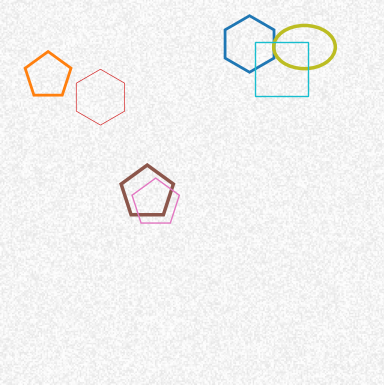[{"shape": "hexagon", "thickness": 2, "radius": 0.37, "center": [0.648, 0.886]}, {"shape": "pentagon", "thickness": 2, "radius": 0.31, "center": [0.125, 0.804]}, {"shape": "hexagon", "thickness": 0.5, "radius": 0.36, "center": [0.261, 0.748]}, {"shape": "pentagon", "thickness": 2.5, "radius": 0.36, "center": [0.382, 0.5]}, {"shape": "pentagon", "thickness": 1, "radius": 0.32, "center": [0.404, 0.473]}, {"shape": "oval", "thickness": 2.5, "radius": 0.4, "center": [0.791, 0.878]}, {"shape": "square", "thickness": 1, "radius": 0.35, "center": [0.731, 0.82]}]